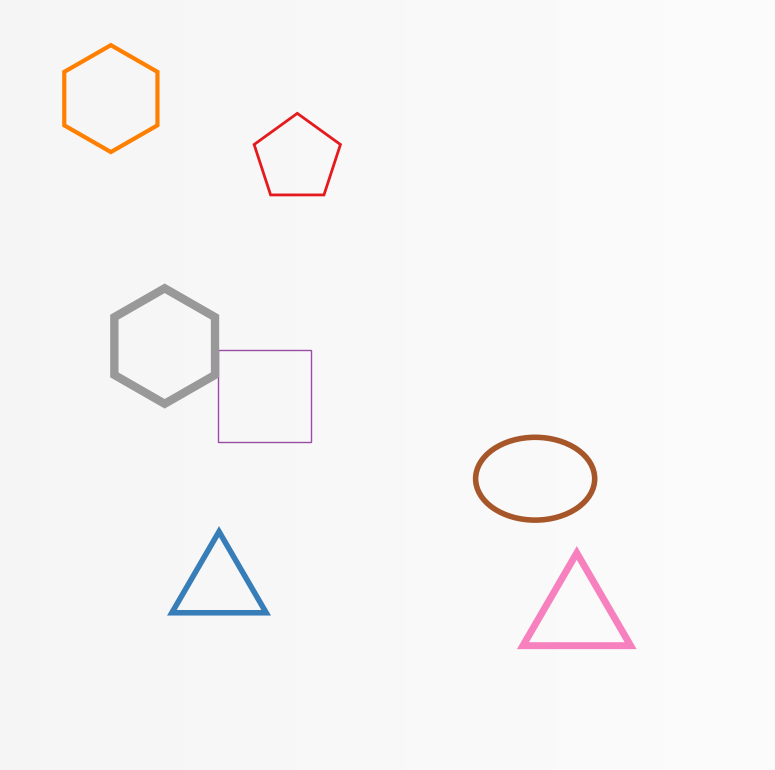[{"shape": "pentagon", "thickness": 1, "radius": 0.29, "center": [0.384, 0.794]}, {"shape": "triangle", "thickness": 2, "radius": 0.35, "center": [0.283, 0.239]}, {"shape": "square", "thickness": 0.5, "radius": 0.3, "center": [0.342, 0.486]}, {"shape": "hexagon", "thickness": 1.5, "radius": 0.35, "center": [0.143, 0.872]}, {"shape": "oval", "thickness": 2, "radius": 0.38, "center": [0.691, 0.378]}, {"shape": "triangle", "thickness": 2.5, "radius": 0.4, "center": [0.744, 0.202]}, {"shape": "hexagon", "thickness": 3, "radius": 0.37, "center": [0.212, 0.551]}]